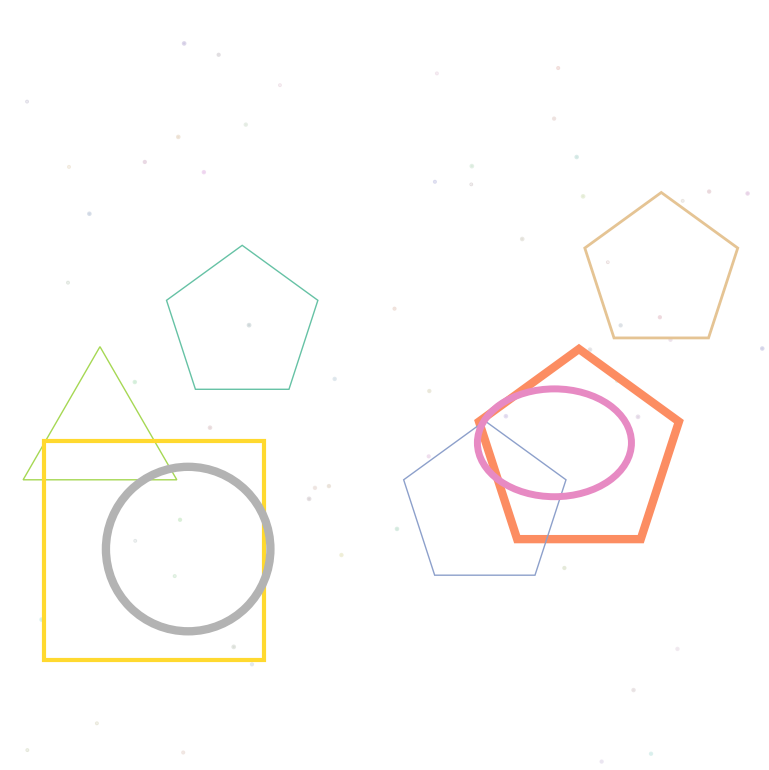[{"shape": "pentagon", "thickness": 0.5, "radius": 0.52, "center": [0.315, 0.578]}, {"shape": "pentagon", "thickness": 3, "radius": 0.68, "center": [0.752, 0.41]}, {"shape": "pentagon", "thickness": 0.5, "radius": 0.55, "center": [0.63, 0.343]}, {"shape": "oval", "thickness": 2.5, "radius": 0.5, "center": [0.72, 0.425]}, {"shape": "triangle", "thickness": 0.5, "radius": 0.58, "center": [0.13, 0.435]}, {"shape": "square", "thickness": 1.5, "radius": 0.71, "center": [0.2, 0.285]}, {"shape": "pentagon", "thickness": 1, "radius": 0.52, "center": [0.859, 0.646]}, {"shape": "circle", "thickness": 3, "radius": 0.53, "center": [0.244, 0.287]}]